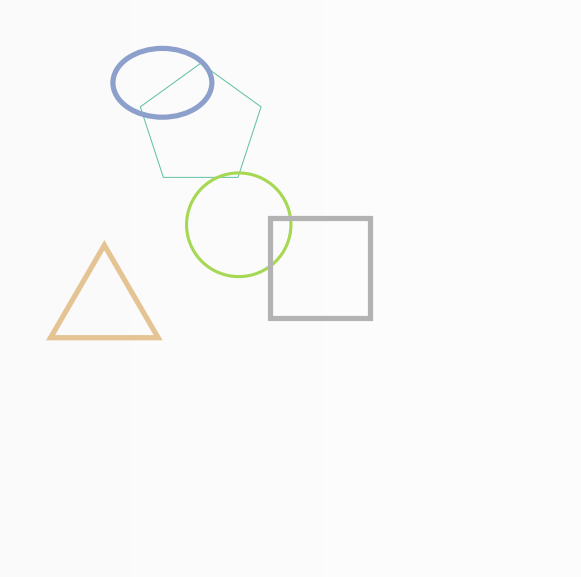[{"shape": "pentagon", "thickness": 0.5, "radius": 0.55, "center": [0.345, 0.78]}, {"shape": "oval", "thickness": 2.5, "radius": 0.43, "center": [0.279, 0.856]}, {"shape": "circle", "thickness": 1.5, "radius": 0.45, "center": [0.411, 0.61]}, {"shape": "triangle", "thickness": 2.5, "radius": 0.53, "center": [0.18, 0.468]}, {"shape": "square", "thickness": 2.5, "radius": 0.43, "center": [0.551, 0.535]}]